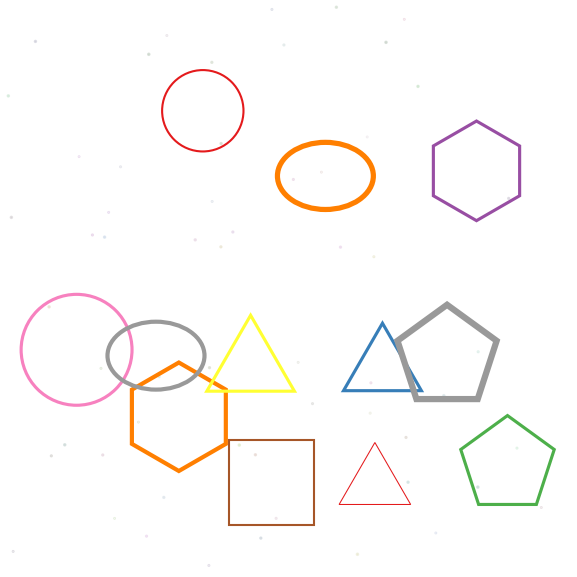[{"shape": "circle", "thickness": 1, "radius": 0.35, "center": [0.351, 0.807]}, {"shape": "triangle", "thickness": 0.5, "radius": 0.36, "center": [0.649, 0.161]}, {"shape": "triangle", "thickness": 1.5, "radius": 0.39, "center": [0.662, 0.362]}, {"shape": "pentagon", "thickness": 1.5, "radius": 0.43, "center": [0.879, 0.194]}, {"shape": "hexagon", "thickness": 1.5, "radius": 0.43, "center": [0.825, 0.703]}, {"shape": "hexagon", "thickness": 2, "radius": 0.47, "center": [0.31, 0.277]}, {"shape": "oval", "thickness": 2.5, "radius": 0.42, "center": [0.563, 0.695]}, {"shape": "triangle", "thickness": 1.5, "radius": 0.44, "center": [0.434, 0.366]}, {"shape": "square", "thickness": 1, "radius": 0.37, "center": [0.47, 0.164]}, {"shape": "circle", "thickness": 1.5, "radius": 0.48, "center": [0.133, 0.393]}, {"shape": "pentagon", "thickness": 3, "radius": 0.45, "center": [0.774, 0.381]}, {"shape": "oval", "thickness": 2, "radius": 0.42, "center": [0.27, 0.383]}]